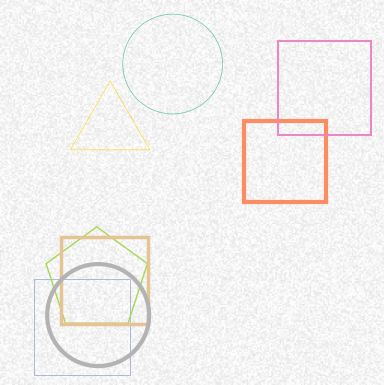[{"shape": "circle", "thickness": 0.5, "radius": 0.65, "center": [0.448, 0.834]}, {"shape": "square", "thickness": 3, "radius": 0.53, "center": [0.74, 0.58]}, {"shape": "square", "thickness": 0.5, "radius": 0.63, "center": [0.213, 0.15]}, {"shape": "square", "thickness": 1.5, "radius": 0.61, "center": [0.842, 0.771]}, {"shape": "pentagon", "thickness": 1, "radius": 0.69, "center": [0.251, 0.272]}, {"shape": "triangle", "thickness": 0.5, "radius": 0.6, "center": [0.286, 0.67]}, {"shape": "square", "thickness": 2.5, "radius": 0.56, "center": [0.271, 0.27]}, {"shape": "circle", "thickness": 3, "radius": 0.66, "center": [0.255, 0.182]}]